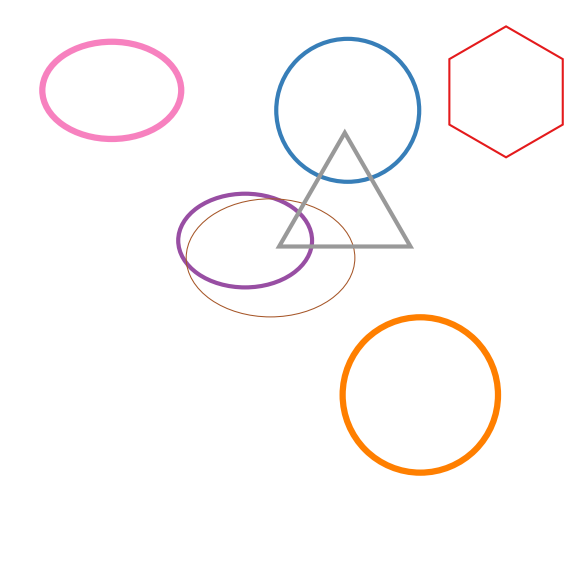[{"shape": "hexagon", "thickness": 1, "radius": 0.57, "center": [0.876, 0.84]}, {"shape": "circle", "thickness": 2, "radius": 0.62, "center": [0.602, 0.808]}, {"shape": "oval", "thickness": 2, "radius": 0.58, "center": [0.424, 0.583]}, {"shape": "circle", "thickness": 3, "radius": 0.67, "center": [0.728, 0.315]}, {"shape": "oval", "thickness": 0.5, "radius": 0.73, "center": [0.468, 0.553]}, {"shape": "oval", "thickness": 3, "radius": 0.6, "center": [0.194, 0.843]}, {"shape": "triangle", "thickness": 2, "radius": 0.66, "center": [0.597, 0.638]}]